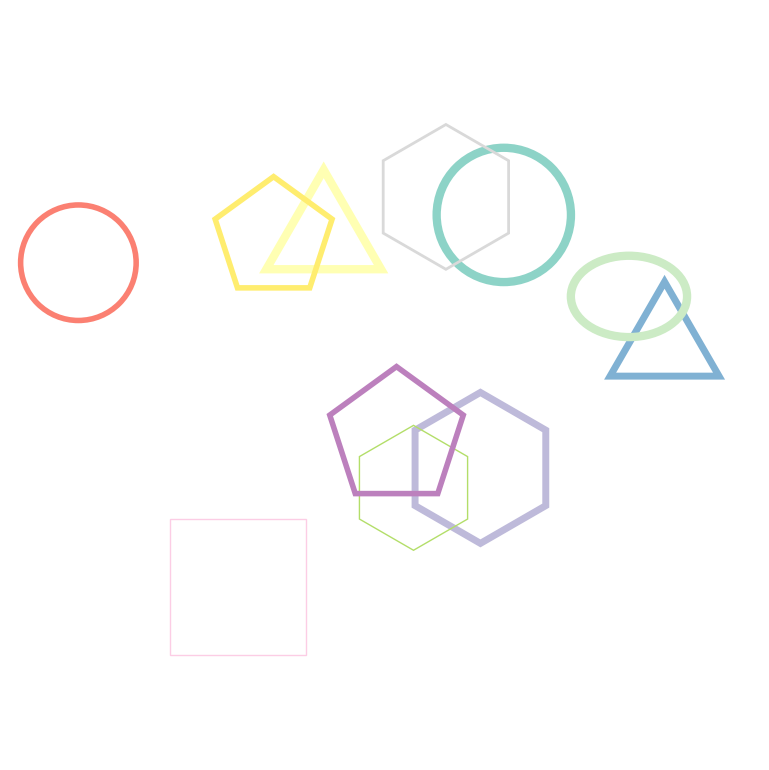[{"shape": "circle", "thickness": 3, "radius": 0.44, "center": [0.654, 0.721]}, {"shape": "triangle", "thickness": 3, "radius": 0.43, "center": [0.42, 0.693]}, {"shape": "hexagon", "thickness": 2.5, "radius": 0.49, "center": [0.624, 0.392]}, {"shape": "circle", "thickness": 2, "radius": 0.38, "center": [0.102, 0.659]}, {"shape": "triangle", "thickness": 2.5, "radius": 0.41, "center": [0.863, 0.552]}, {"shape": "hexagon", "thickness": 0.5, "radius": 0.41, "center": [0.537, 0.366]}, {"shape": "square", "thickness": 0.5, "radius": 0.44, "center": [0.309, 0.238]}, {"shape": "hexagon", "thickness": 1, "radius": 0.47, "center": [0.579, 0.744]}, {"shape": "pentagon", "thickness": 2, "radius": 0.46, "center": [0.515, 0.433]}, {"shape": "oval", "thickness": 3, "radius": 0.38, "center": [0.817, 0.615]}, {"shape": "pentagon", "thickness": 2, "radius": 0.4, "center": [0.355, 0.691]}]